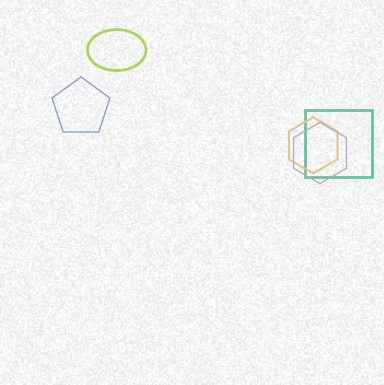[{"shape": "square", "thickness": 2, "radius": 0.44, "center": [0.88, 0.628]}, {"shape": "pentagon", "thickness": 1, "radius": 0.4, "center": [0.21, 0.721]}, {"shape": "oval", "thickness": 2, "radius": 0.38, "center": [0.303, 0.87]}, {"shape": "hexagon", "thickness": 1.5, "radius": 0.36, "center": [0.814, 0.623]}, {"shape": "hexagon", "thickness": 1, "radius": 0.4, "center": [0.831, 0.603]}]